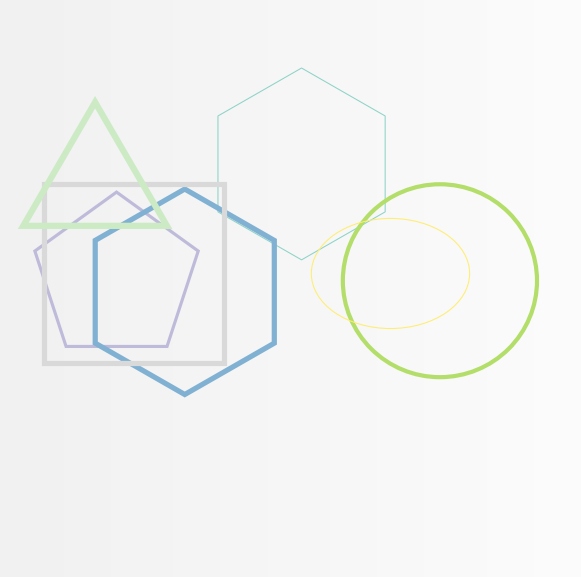[{"shape": "hexagon", "thickness": 0.5, "radius": 0.83, "center": [0.519, 0.715]}, {"shape": "pentagon", "thickness": 1.5, "radius": 0.74, "center": [0.2, 0.519]}, {"shape": "hexagon", "thickness": 2.5, "radius": 0.89, "center": [0.318, 0.494]}, {"shape": "circle", "thickness": 2, "radius": 0.84, "center": [0.757, 0.513]}, {"shape": "square", "thickness": 2.5, "radius": 0.77, "center": [0.231, 0.526]}, {"shape": "triangle", "thickness": 3, "radius": 0.71, "center": [0.164, 0.679]}, {"shape": "oval", "thickness": 0.5, "radius": 0.68, "center": [0.672, 0.526]}]